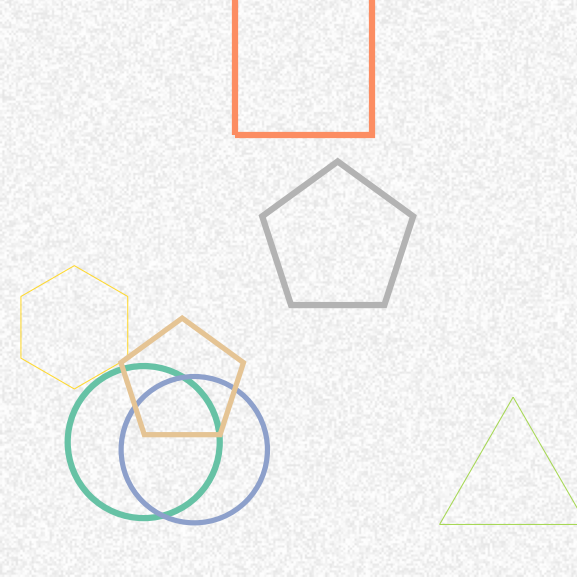[{"shape": "circle", "thickness": 3, "radius": 0.66, "center": [0.249, 0.234]}, {"shape": "square", "thickness": 3, "radius": 0.6, "center": [0.525, 0.884]}, {"shape": "circle", "thickness": 2.5, "radius": 0.63, "center": [0.336, 0.22]}, {"shape": "triangle", "thickness": 0.5, "radius": 0.74, "center": [0.889, 0.165]}, {"shape": "hexagon", "thickness": 0.5, "radius": 0.53, "center": [0.129, 0.432]}, {"shape": "pentagon", "thickness": 2.5, "radius": 0.56, "center": [0.315, 0.337]}, {"shape": "pentagon", "thickness": 3, "radius": 0.69, "center": [0.585, 0.582]}]